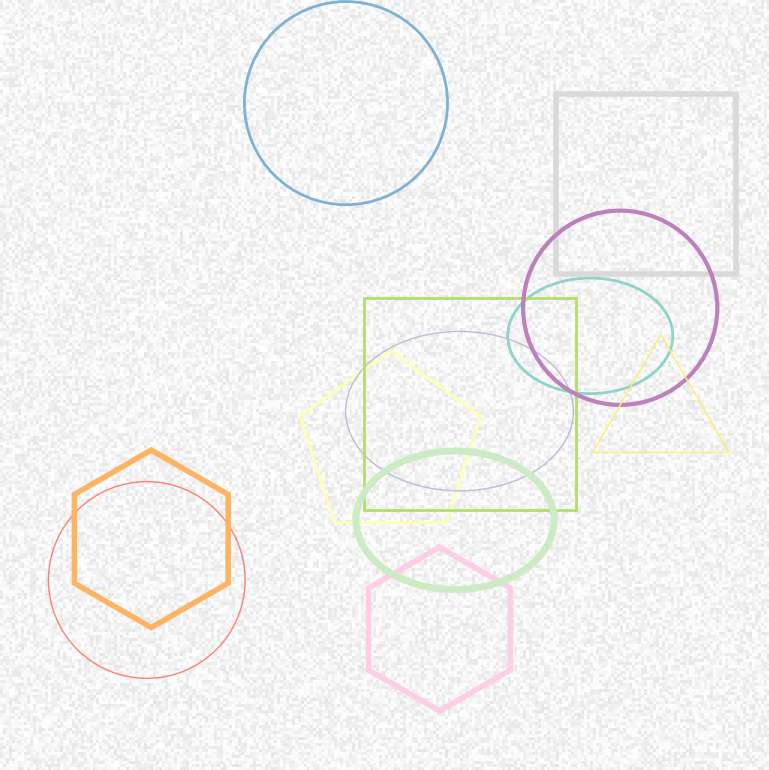[{"shape": "oval", "thickness": 1, "radius": 0.54, "center": [0.767, 0.564]}, {"shape": "pentagon", "thickness": 1, "radius": 0.62, "center": [0.507, 0.421]}, {"shape": "oval", "thickness": 0.5, "radius": 0.74, "center": [0.597, 0.466]}, {"shape": "circle", "thickness": 0.5, "radius": 0.64, "center": [0.191, 0.247]}, {"shape": "circle", "thickness": 1, "radius": 0.66, "center": [0.449, 0.866]}, {"shape": "hexagon", "thickness": 2, "radius": 0.58, "center": [0.196, 0.3]}, {"shape": "square", "thickness": 1, "radius": 0.69, "center": [0.611, 0.475]}, {"shape": "hexagon", "thickness": 2, "radius": 0.53, "center": [0.571, 0.183]}, {"shape": "square", "thickness": 2, "radius": 0.59, "center": [0.839, 0.761]}, {"shape": "circle", "thickness": 1.5, "radius": 0.63, "center": [0.805, 0.6]}, {"shape": "oval", "thickness": 2.5, "radius": 0.64, "center": [0.591, 0.324]}, {"shape": "triangle", "thickness": 0.5, "radius": 0.51, "center": [0.858, 0.463]}]